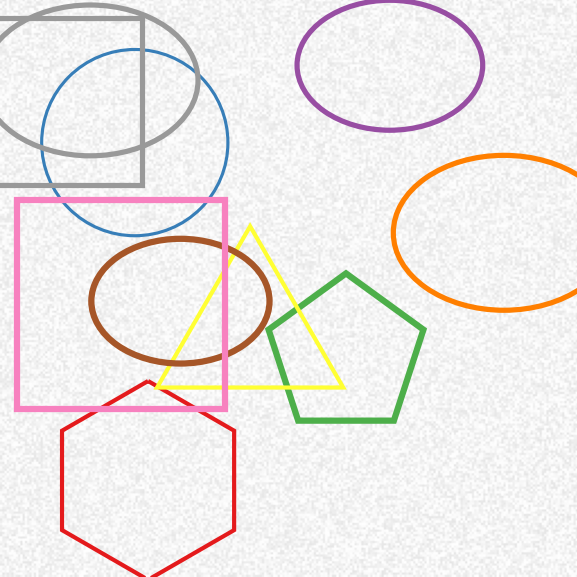[{"shape": "hexagon", "thickness": 2, "radius": 0.86, "center": [0.256, 0.167]}, {"shape": "circle", "thickness": 1.5, "radius": 0.81, "center": [0.233, 0.752]}, {"shape": "pentagon", "thickness": 3, "radius": 0.7, "center": [0.599, 0.385]}, {"shape": "oval", "thickness": 2.5, "radius": 0.8, "center": [0.675, 0.886]}, {"shape": "oval", "thickness": 2.5, "radius": 0.96, "center": [0.873, 0.596]}, {"shape": "triangle", "thickness": 2, "radius": 0.93, "center": [0.433, 0.421]}, {"shape": "oval", "thickness": 3, "radius": 0.77, "center": [0.312, 0.478]}, {"shape": "square", "thickness": 3, "radius": 0.9, "center": [0.209, 0.472]}, {"shape": "oval", "thickness": 2.5, "radius": 0.93, "center": [0.156, 0.86]}, {"shape": "square", "thickness": 2.5, "radius": 0.72, "center": [0.101, 0.824]}]